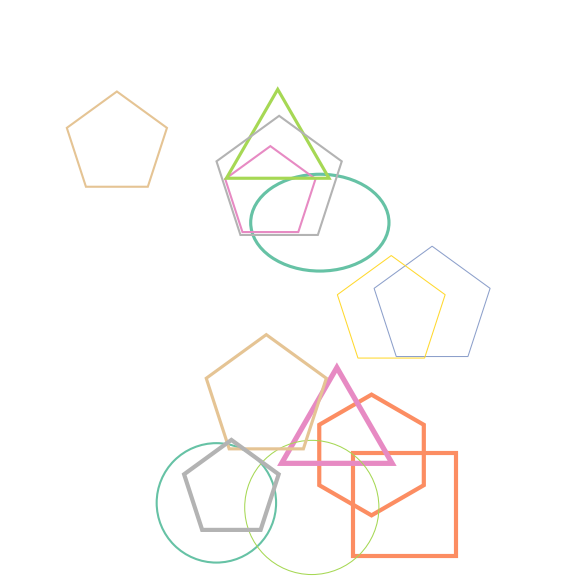[{"shape": "oval", "thickness": 1.5, "radius": 0.6, "center": [0.554, 0.614]}, {"shape": "circle", "thickness": 1, "radius": 0.52, "center": [0.375, 0.128]}, {"shape": "hexagon", "thickness": 2, "radius": 0.52, "center": [0.643, 0.211]}, {"shape": "square", "thickness": 2, "radius": 0.45, "center": [0.7, 0.125]}, {"shape": "pentagon", "thickness": 0.5, "radius": 0.53, "center": [0.748, 0.467]}, {"shape": "triangle", "thickness": 2.5, "radius": 0.55, "center": [0.583, 0.252]}, {"shape": "pentagon", "thickness": 1, "radius": 0.41, "center": [0.468, 0.664]}, {"shape": "triangle", "thickness": 1.5, "radius": 0.51, "center": [0.481, 0.742]}, {"shape": "circle", "thickness": 0.5, "radius": 0.58, "center": [0.54, 0.12]}, {"shape": "pentagon", "thickness": 0.5, "radius": 0.49, "center": [0.678, 0.458]}, {"shape": "pentagon", "thickness": 1, "radius": 0.46, "center": [0.202, 0.75]}, {"shape": "pentagon", "thickness": 1.5, "radius": 0.55, "center": [0.461, 0.31]}, {"shape": "pentagon", "thickness": 2, "radius": 0.43, "center": [0.401, 0.151]}, {"shape": "pentagon", "thickness": 1, "radius": 0.57, "center": [0.483, 0.685]}]